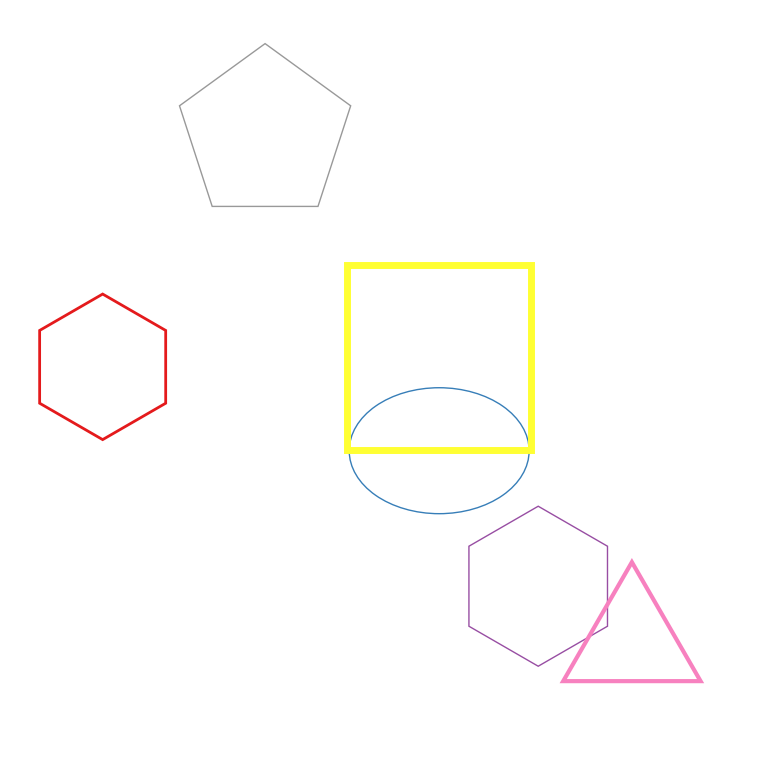[{"shape": "hexagon", "thickness": 1, "radius": 0.47, "center": [0.133, 0.524]}, {"shape": "oval", "thickness": 0.5, "radius": 0.58, "center": [0.57, 0.415]}, {"shape": "hexagon", "thickness": 0.5, "radius": 0.52, "center": [0.699, 0.239]}, {"shape": "square", "thickness": 2.5, "radius": 0.6, "center": [0.57, 0.535]}, {"shape": "triangle", "thickness": 1.5, "radius": 0.52, "center": [0.821, 0.167]}, {"shape": "pentagon", "thickness": 0.5, "radius": 0.58, "center": [0.344, 0.826]}]